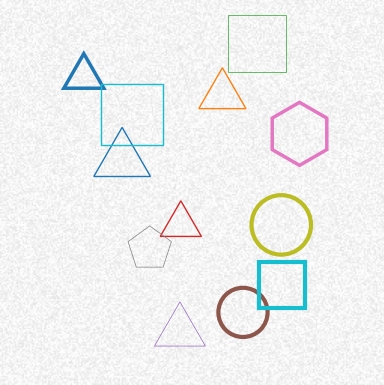[{"shape": "triangle", "thickness": 2.5, "radius": 0.3, "center": [0.218, 0.801]}, {"shape": "triangle", "thickness": 1, "radius": 0.43, "center": [0.317, 0.584]}, {"shape": "triangle", "thickness": 1, "radius": 0.35, "center": [0.578, 0.753]}, {"shape": "square", "thickness": 0.5, "radius": 0.37, "center": [0.667, 0.887]}, {"shape": "triangle", "thickness": 1, "radius": 0.31, "center": [0.47, 0.417]}, {"shape": "triangle", "thickness": 0.5, "radius": 0.38, "center": [0.467, 0.139]}, {"shape": "circle", "thickness": 3, "radius": 0.32, "center": [0.631, 0.189]}, {"shape": "hexagon", "thickness": 2.5, "radius": 0.41, "center": [0.778, 0.652]}, {"shape": "pentagon", "thickness": 0.5, "radius": 0.3, "center": [0.389, 0.354]}, {"shape": "circle", "thickness": 3, "radius": 0.39, "center": [0.731, 0.416]}, {"shape": "square", "thickness": 1, "radius": 0.4, "center": [0.343, 0.703]}, {"shape": "square", "thickness": 3, "radius": 0.3, "center": [0.732, 0.26]}]